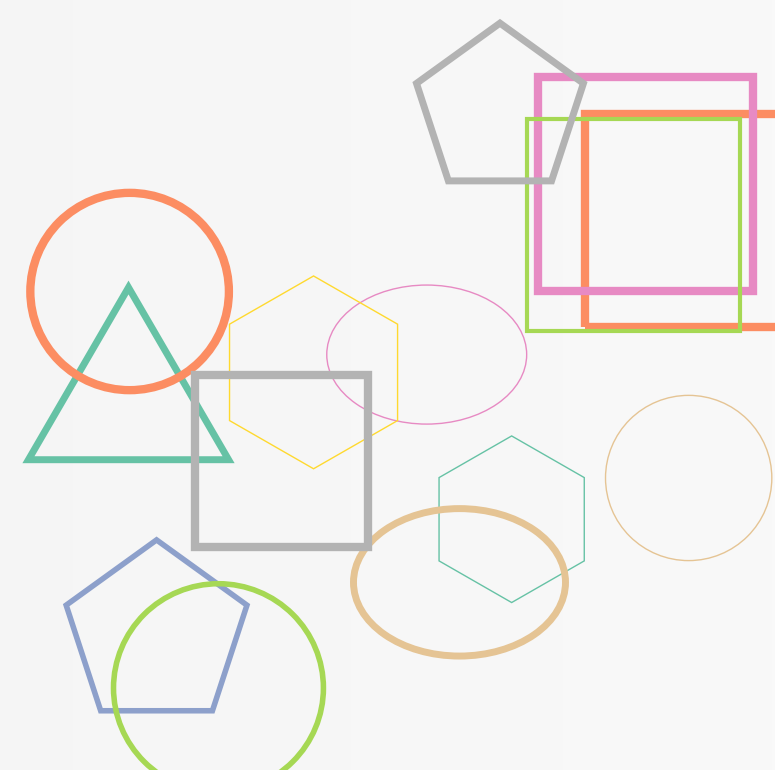[{"shape": "triangle", "thickness": 2.5, "radius": 0.75, "center": [0.166, 0.478]}, {"shape": "hexagon", "thickness": 0.5, "radius": 0.54, "center": [0.66, 0.326]}, {"shape": "square", "thickness": 3, "radius": 0.69, "center": [0.894, 0.713]}, {"shape": "circle", "thickness": 3, "radius": 0.64, "center": [0.167, 0.621]}, {"shape": "pentagon", "thickness": 2, "radius": 0.61, "center": [0.202, 0.176]}, {"shape": "oval", "thickness": 0.5, "radius": 0.64, "center": [0.551, 0.54]}, {"shape": "square", "thickness": 3, "radius": 0.7, "center": [0.833, 0.761]}, {"shape": "circle", "thickness": 2, "radius": 0.68, "center": [0.282, 0.106]}, {"shape": "square", "thickness": 1.5, "radius": 0.69, "center": [0.817, 0.708]}, {"shape": "hexagon", "thickness": 0.5, "radius": 0.63, "center": [0.405, 0.516]}, {"shape": "circle", "thickness": 0.5, "radius": 0.54, "center": [0.889, 0.379]}, {"shape": "oval", "thickness": 2.5, "radius": 0.68, "center": [0.593, 0.244]}, {"shape": "pentagon", "thickness": 2.5, "radius": 0.57, "center": [0.645, 0.857]}, {"shape": "square", "thickness": 3, "radius": 0.56, "center": [0.363, 0.402]}]